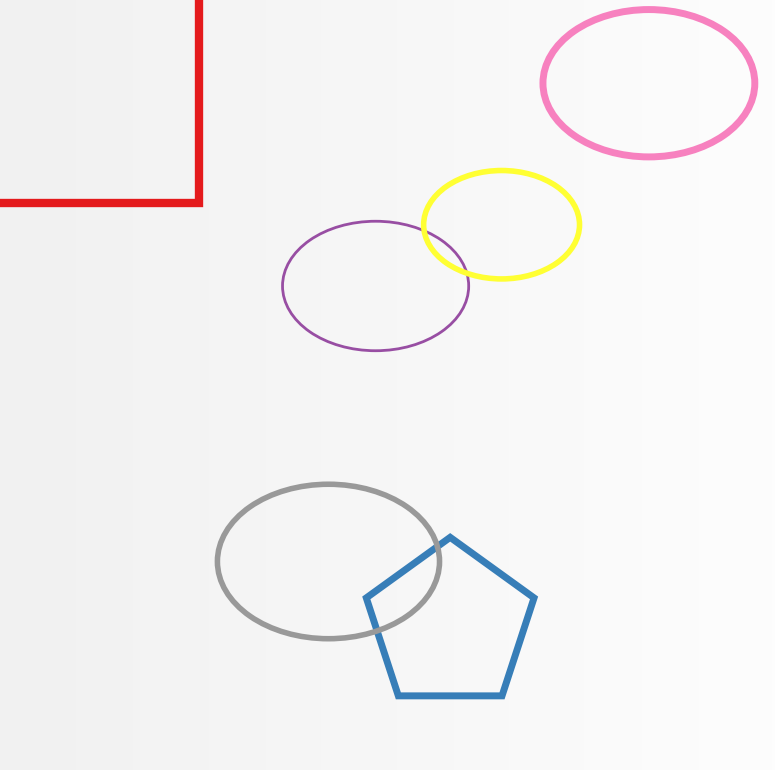[{"shape": "square", "thickness": 3, "radius": 0.67, "center": [0.123, 0.87]}, {"shape": "pentagon", "thickness": 2.5, "radius": 0.57, "center": [0.581, 0.188]}, {"shape": "oval", "thickness": 1, "radius": 0.6, "center": [0.485, 0.629]}, {"shape": "oval", "thickness": 2, "radius": 0.5, "center": [0.647, 0.708]}, {"shape": "oval", "thickness": 2.5, "radius": 0.68, "center": [0.837, 0.892]}, {"shape": "oval", "thickness": 2, "radius": 0.72, "center": [0.424, 0.271]}]